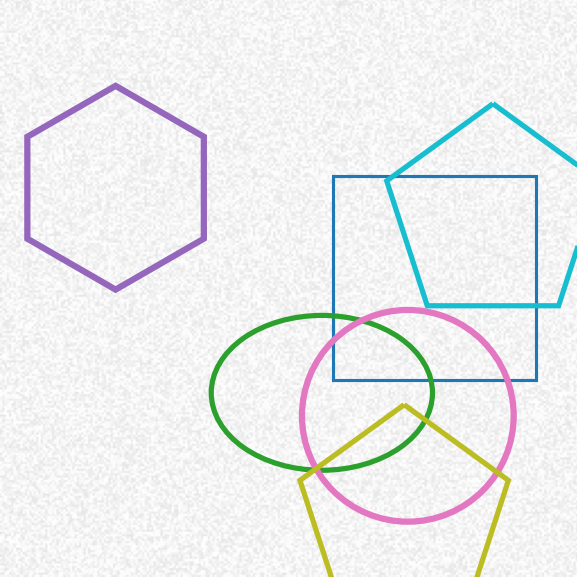[{"shape": "square", "thickness": 1.5, "radius": 0.88, "center": [0.753, 0.518]}, {"shape": "oval", "thickness": 2.5, "radius": 0.96, "center": [0.557, 0.319]}, {"shape": "hexagon", "thickness": 3, "radius": 0.88, "center": [0.2, 0.674]}, {"shape": "circle", "thickness": 3, "radius": 0.92, "center": [0.706, 0.279]}, {"shape": "pentagon", "thickness": 2.5, "radius": 0.95, "center": [0.7, 0.109]}, {"shape": "pentagon", "thickness": 2.5, "radius": 0.97, "center": [0.854, 0.626]}]